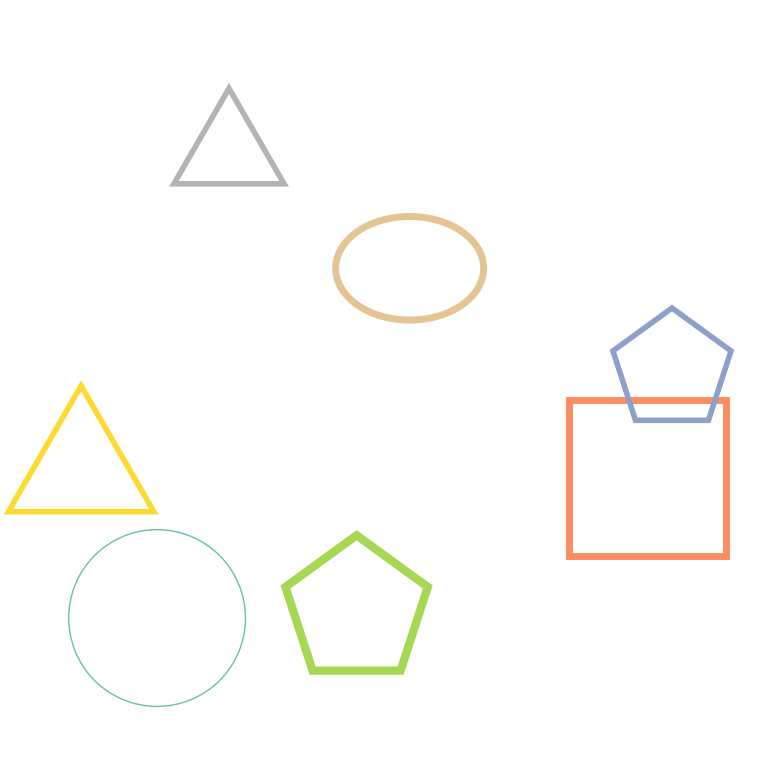[{"shape": "circle", "thickness": 0.5, "radius": 0.57, "center": [0.204, 0.197]}, {"shape": "square", "thickness": 2.5, "radius": 0.51, "center": [0.841, 0.379]}, {"shape": "pentagon", "thickness": 2, "radius": 0.4, "center": [0.873, 0.519]}, {"shape": "pentagon", "thickness": 3, "radius": 0.49, "center": [0.463, 0.208]}, {"shape": "triangle", "thickness": 2, "radius": 0.55, "center": [0.105, 0.39]}, {"shape": "oval", "thickness": 2.5, "radius": 0.48, "center": [0.532, 0.652]}, {"shape": "triangle", "thickness": 2, "radius": 0.41, "center": [0.297, 0.803]}]